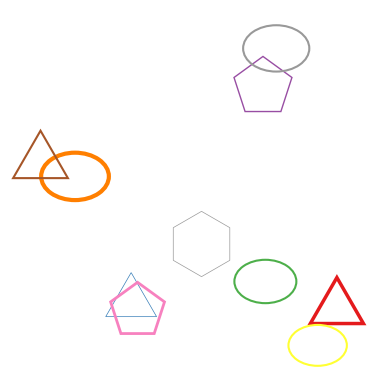[{"shape": "triangle", "thickness": 2.5, "radius": 0.4, "center": [0.875, 0.199]}, {"shape": "triangle", "thickness": 0.5, "radius": 0.38, "center": [0.341, 0.216]}, {"shape": "oval", "thickness": 1.5, "radius": 0.4, "center": [0.689, 0.269]}, {"shape": "pentagon", "thickness": 1, "radius": 0.4, "center": [0.683, 0.774]}, {"shape": "oval", "thickness": 3, "radius": 0.44, "center": [0.195, 0.542]}, {"shape": "oval", "thickness": 1.5, "radius": 0.38, "center": [0.825, 0.103]}, {"shape": "triangle", "thickness": 1.5, "radius": 0.41, "center": [0.105, 0.578]}, {"shape": "pentagon", "thickness": 2, "radius": 0.37, "center": [0.357, 0.193]}, {"shape": "hexagon", "thickness": 0.5, "radius": 0.42, "center": [0.523, 0.366]}, {"shape": "oval", "thickness": 1.5, "radius": 0.43, "center": [0.717, 0.874]}]